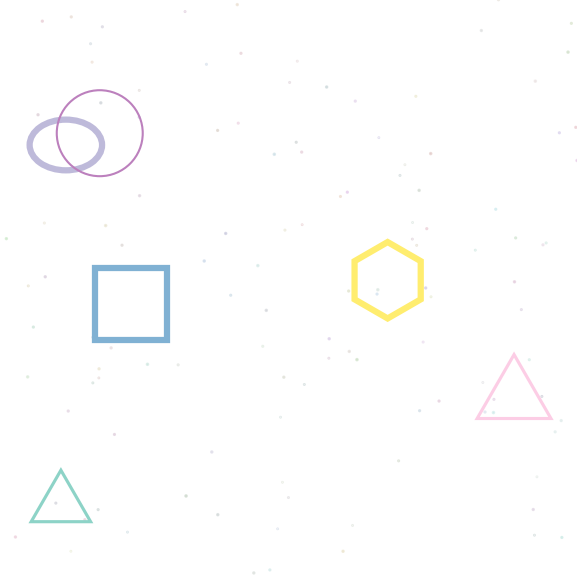[{"shape": "triangle", "thickness": 1.5, "radius": 0.3, "center": [0.105, 0.125]}, {"shape": "oval", "thickness": 3, "radius": 0.31, "center": [0.114, 0.748]}, {"shape": "square", "thickness": 3, "radius": 0.31, "center": [0.227, 0.473]}, {"shape": "triangle", "thickness": 1.5, "radius": 0.37, "center": [0.89, 0.311]}, {"shape": "circle", "thickness": 1, "radius": 0.37, "center": [0.173, 0.768]}, {"shape": "hexagon", "thickness": 3, "radius": 0.33, "center": [0.671, 0.514]}]